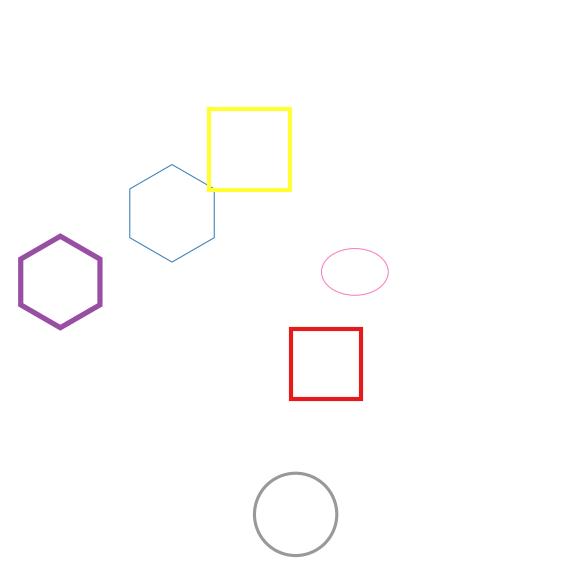[{"shape": "square", "thickness": 2, "radius": 0.3, "center": [0.564, 0.369]}, {"shape": "hexagon", "thickness": 0.5, "radius": 0.42, "center": [0.298, 0.63]}, {"shape": "hexagon", "thickness": 2.5, "radius": 0.4, "center": [0.104, 0.511]}, {"shape": "square", "thickness": 2, "radius": 0.35, "center": [0.432, 0.74]}, {"shape": "oval", "thickness": 0.5, "radius": 0.29, "center": [0.614, 0.528]}, {"shape": "circle", "thickness": 1.5, "radius": 0.36, "center": [0.512, 0.108]}]